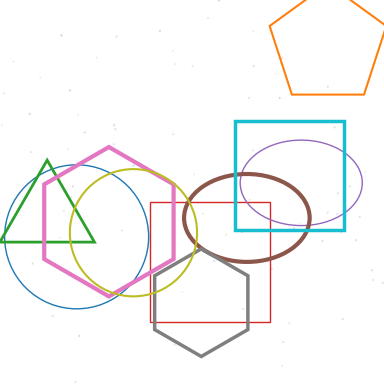[{"shape": "circle", "thickness": 1, "radius": 0.94, "center": [0.199, 0.385]}, {"shape": "pentagon", "thickness": 1.5, "radius": 0.8, "center": [0.852, 0.883]}, {"shape": "triangle", "thickness": 2, "radius": 0.71, "center": [0.122, 0.442]}, {"shape": "square", "thickness": 1, "radius": 0.78, "center": [0.545, 0.319]}, {"shape": "oval", "thickness": 1, "radius": 0.79, "center": [0.782, 0.525]}, {"shape": "oval", "thickness": 3, "radius": 0.82, "center": [0.641, 0.434]}, {"shape": "hexagon", "thickness": 3, "radius": 0.97, "center": [0.283, 0.424]}, {"shape": "hexagon", "thickness": 2.5, "radius": 0.7, "center": [0.523, 0.214]}, {"shape": "circle", "thickness": 1.5, "radius": 0.83, "center": [0.347, 0.395]}, {"shape": "square", "thickness": 2.5, "radius": 0.71, "center": [0.751, 0.544]}]